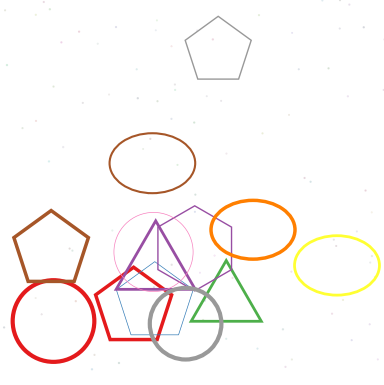[{"shape": "circle", "thickness": 3, "radius": 0.53, "center": [0.139, 0.166]}, {"shape": "pentagon", "thickness": 2.5, "radius": 0.52, "center": [0.347, 0.202]}, {"shape": "pentagon", "thickness": 0.5, "radius": 0.53, "center": [0.402, 0.215]}, {"shape": "triangle", "thickness": 2, "radius": 0.53, "center": [0.588, 0.218]}, {"shape": "triangle", "thickness": 2, "radius": 0.59, "center": [0.404, 0.308]}, {"shape": "hexagon", "thickness": 1, "radius": 0.55, "center": [0.506, 0.355]}, {"shape": "oval", "thickness": 2.5, "radius": 0.55, "center": [0.657, 0.403]}, {"shape": "oval", "thickness": 2, "radius": 0.55, "center": [0.875, 0.311]}, {"shape": "pentagon", "thickness": 2.5, "radius": 0.51, "center": [0.133, 0.351]}, {"shape": "oval", "thickness": 1.5, "radius": 0.56, "center": [0.396, 0.576]}, {"shape": "circle", "thickness": 0.5, "radius": 0.51, "center": [0.399, 0.345]}, {"shape": "pentagon", "thickness": 1, "radius": 0.45, "center": [0.567, 0.867]}, {"shape": "circle", "thickness": 3, "radius": 0.47, "center": [0.482, 0.159]}]